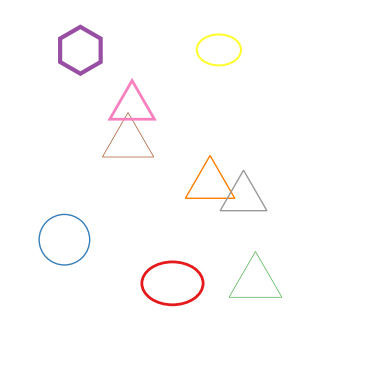[{"shape": "oval", "thickness": 2, "radius": 0.4, "center": [0.448, 0.264]}, {"shape": "circle", "thickness": 1, "radius": 0.33, "center": [0.167, 0.377]}, {"shape": "triangle", "thickness": 0.5, "radius": 0.4, "center": [0.664, 0.268]}, {"shape": "hexagon", "thickness": 3, "radius": 0.3, "center": [0.209, 0.869]}, {"shape": "triangle", "thickness": 1, "radius": 0.37, "center": [0.546, 0.522]}, {"shape": "oval", "thickness": 1.5, "radius": 0.29, "center": [0.569, 0.87]}, {"shape": "triangle", "thickness": 0.5, "radius": 0.39, "center": [0.333, 0.631]}, {"shape": "triangle", "thickness": 2, "radius": 0.33, "center": [0.343, 0.724]}, {"shape": "triangle", "thickness": 1, "radius": 0.35, "center": [0.633, 0.488]}]